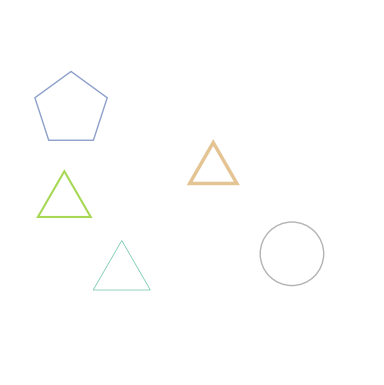[{"shape": "triangle", "thickness": 0.5, "radius": 0.43, "center": [0.316, 0.29]}, {"shape": "pentagon", "thickness": 1, "radius": 0.49, "center": [0.185, 0.716]}, {"shape": "triangle", "thickness": 1.5, "radius": 0.4, "center": [0.167, 0.476]}, {"shape": "triangle", "thickness": 2.5, "radius": 0.35, "center": [0.554, 0.559]}, {"shape": "circle", "thickness": 1, "radius": 0.41, "center": [0.758, 0.341]}]